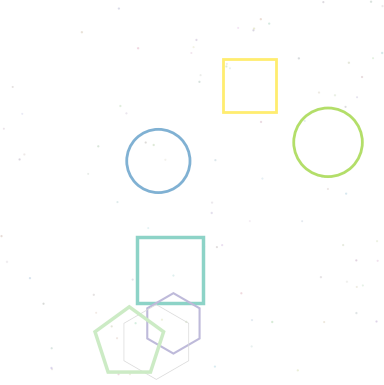[{"shape": "square", "thickness": 2.5, "radius": 0.43, "center": [0.442, 0.298]}, {"shape": "hexagon", "thickness": 1.5, "radius": 0.39, "center": [0.45, 0.16]}, {"shape": "circle", "thickness": 2, "radius": 0.41, "center": [0.411, 0.582]}, {"shape": "circle", "thickness": 2, "radius": 0.45, "center": [0.852, 0.63]}, {"shape": "hexagon", "thickness": 0.5, "radius": 0.49, "center": [0.406, 0.112]}, {"shape": "pentagon", "thickness": 2.5, "radius": 0.47, "center": [0.336, 0.109]}, {"shape": "square", "thickness": 2, "radius": 0.34, "center": [0.649, 0.777]}]